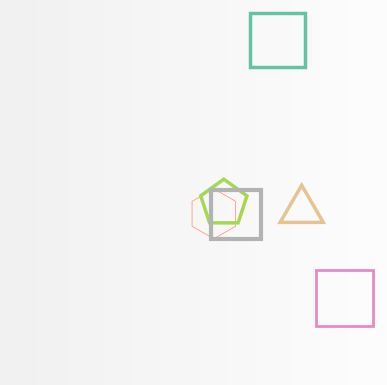[{"shape": "square", "thickness": 2.5, "radius": 0.35, "center": [0.715, 0.896]}, {"shape": "hexagon", "thickness": 0.5, "radius": 0.32, "center": [0.552, 0.445]}, {"shape": "square", "thickness": 2, "radius": 0.37, "center": [0.889, 0.226]}, {"shape": "pentagon", "thickness": 2.5, "radius": 0.31, "center": [0.578, 0.472]}, {"shape": "triangle", "thickness": 2.5, "radius": 0.32, "center": [0.779, 0.454]}, {"shape": "square", "thickness": 3, "radius": 0.32, "center": [0.61, 0.442]}]